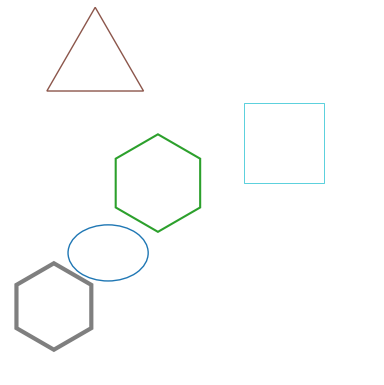[{"shape": "oval", "thickness": 1, "radius": 0.52, "center": [0.281, 0.343]}, {"shape": "hexagon", "thickness": 1.5, "radius": 0.63, "center": [0.41, 0.524]}, {"shape": "triangle", "thickness": 1, "radius": 0.72, "center": [0.247, 0.836]}, {"shape": "hexagon", "thickness": 3, "radius": 0.56, "center": [0.14, 0.204]}, {"shape": "square", "thickness": 0.5, "radius": 0.52, "center": [0.737, 0.628]}]